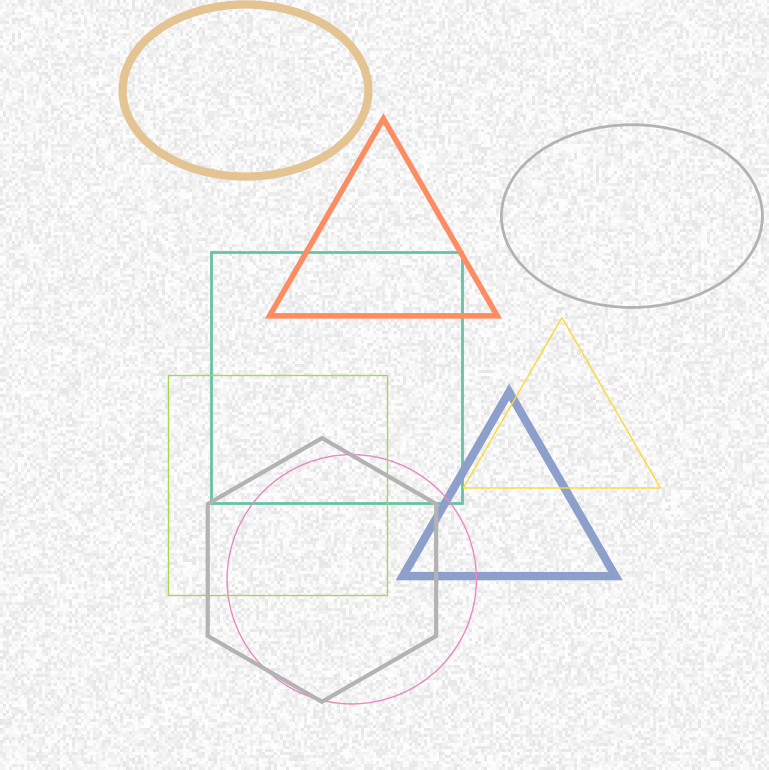[{"shape": "square", "thickness": 1, "radius": 0.81, "center": [0.437, 0.51]}, {"shape": "triangle", "thickness": 2, "radius": 0.85, "center": [0.498, 0.675]}, {"shape": "triangle", "thickness": 3, "radius": 0.8, "center": [0.661, 0.331]}, {"shape": "circle", "thickness": 0.5, "radius": 0.81, "center": [0.457, 0.248]}, {"shape": "square", "thickness": 0.5, "radius": 0.71, "center": [0.36, 0.37]}, {"shape": "triangle", "thickness": 0.5, "radius": 0.74, "center": [0.73, 0.44]}, {"shape": "oval", "thickness": 3, "radius": 0.8, "center": [0.319, 0.882]}, {"shape": "hexagon", "thickness": 1.5, "radius": 0.86, "center": [0.418, 0.26]}, {"shape": "oval", "thickness": 1, "radius": 0.85, "center": [0.821, 0.719]}]